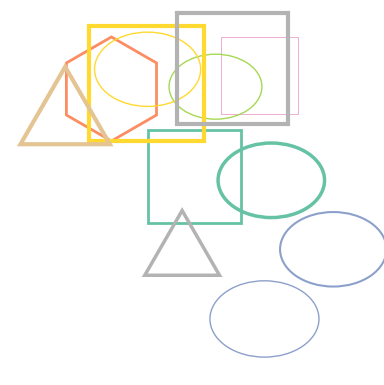[{"shape": "square", "thickness": 2, "radius": 0.61, "center": [0.506, 0.541]}, {"shape": "oval", "thickness": 2.5, "radius": 0.69, "center": [0.705, 0.532]}, {"shape": "hexagon", "thickness": 2, "radius": 0.68, "center": [0.289, 0.769]}, {"shape": "oval", "thickness": 1.5, "radius": 0.69, "center": [0.866, 0.352]}, {"shape": "oval", "thickness": 1, "radius": 0.71, "center": [0.687, 0.172]}, {"shape": "square", "thickness": 0.5, "radius": 0.5, "center": [0.675, 0.804]}, {"shape": "oval", "thickness": 1, "radius": 0.6, "center": [0.56, 0.775]}, {"shape": "oval", "thickness": 1, "radius": 0.69, "center": [0.383, 0.82]}, {"shape": "square", "thickness": 3, "radius": 0.75, "center": [0.38, 0.782]}, {"shape": "triangle", "thickness": 3, "radius": 0.67, "center": [0.169, 0.692]}, {"shape": "triangle", "thickness": 2.5, "radius": 0.56, "center": [0.473, 0.341]}, {"shape": "square", "thickness": 3, "radius": 0.72, "center": [0.603, 0.823]}]